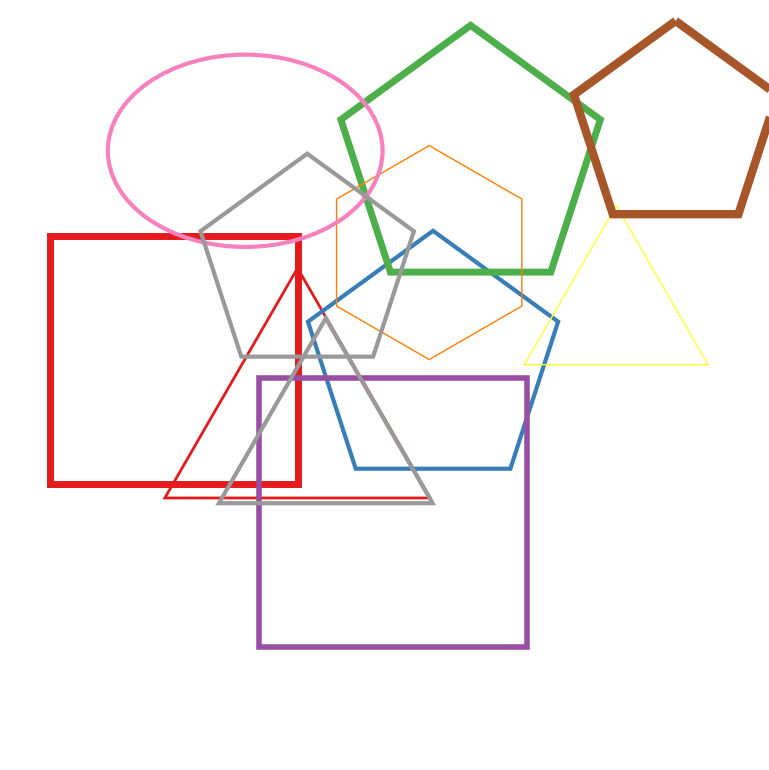[{"shape": "square", "thickness": 2.5, "radius": 0.81, "center": [0.226, 0.533]}, {"shape": "triangle", "thickness": 1, "radius": 1.0, "center": [0.386, 0.453]}, {"shape": "pentagon", "thickness": 1.5, "radius": 0.85, "center": [0.562, 0.529]}, {"shape": "pentagon", "thickness": 2.5, "radius": 0.89, "center": [0.611, 0.79]}, {"shape": "square", "thickness": 2, "radius": 0.87, "center": [0.511, 0.334]}, {"shape": "hexagon", "thickness": 0.5, "radius": 0.69, "center": [0.557, 0.672]}, {"shape": "triangle", "thickness": 0.5, "radius": 0.69, "center": [0.8, 0.595]}, {"shape": "pentagon", "thickness": 3, "radius": 0.69, "center": [0.877, 0.834]}, {"shape": "oval", "thickness": 1.5, "radius": 0.89, "center": [0.318, 0.804]}, {"shape": "triangle", "thickness": 1.5, "radius": 0.8, "center": [0.423, 0.427]}, {"shape": "pentagon", "thickness": 1.5, "radius": 0.73, "center": [0.399, 0.655]}]